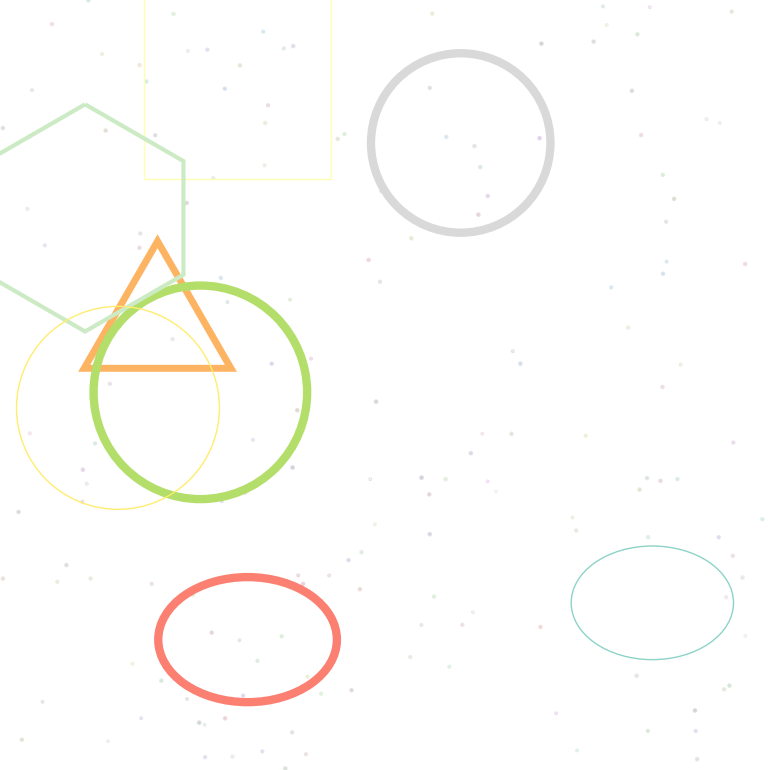[{"shape": "oval", "thickness": 0.5, "radius": 0.53, "center": [0.847, 0.217]}, {"shape": "square", "thickness": 0.5, "radius": 0.61, "center": [0.308, 0.889]}, {"shape": "oval", "thickness": 3, "radius": 0.58, "center": [0.322, 0.169]}, {"shape": "triangle", "thickness": 2.5, "radius": 0.55, "center": [0.205, 0.577]}, {"shape": "circle", "thickness": 3, "radius": 0.69, "center": [0.26, 0.49]}, {"shape": "circle", "thickness": 3, "radius": 0.58, "center": [0.598, 0.814]}, {"shape": "hexagon", "thickness": 1.5, "radius": 0.74, "center": [0.111, 0.717]}, {"shape": "circle", "thickness": 0.5, "radius": 0.66, "center": [0.153, 0.47]}]